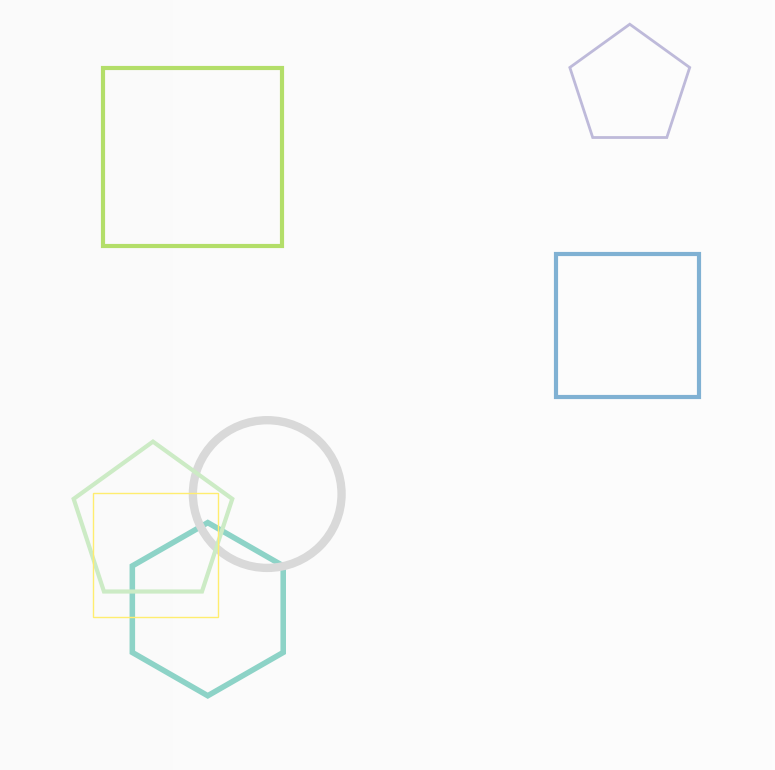[{"shape": "hexagon", "thickness": 2, "radius": 0.56, "center": [0.268, 0.209]}, {"shape": "pentagon", "thickness": 1, "radius": 0.41, "center": [0.813, 0.887]}, {"shape": "square", "thickness": 1.5, "radius": 0.46, "center": [0.81, 0.577]}, {"shape": "square", "thickness": 1.5, "radius": 0.58, "center": [0.249, 0.796]}, {"shape": "circle", "thickness": 3, "radius": 0.48, "center": [0.345, 0.358]}, {"shape": "pentagon", "thickness": 1.5, "radius": 0.54, "center": [0.197, 0.319]}, {"shape": "square", "thickness": 0.5, "radius": 0.4, "center": [0.2, 0.279]}]